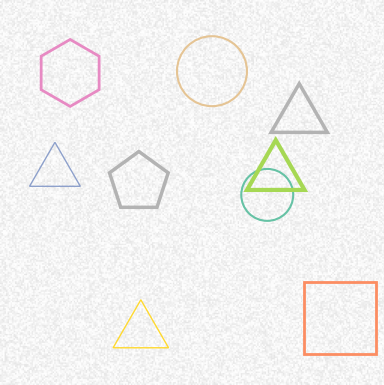[{"shape": "circle", "thickness": 1.5, "radius": 0.34, "center": [0.694, 0.494]}, {"shape": "square", "thickness": 2, "radius": 0.47, "center": [0.882, 0.174]}, {"shape": "triangle", "thickness": 1, "radius": 0.38, "center": [0.143, 0.554]}, {"shape": "hexagon", "thickness": 2, "radius": 0.43, "center": [0.182, 0.811]}, {"shape": "triangle", "thickness": 3, "radius": 0.43, "center": [0.716, 0.55]}, {"shape": "triangle", "thickness": 1, "radius": 0.42, "center": [0.366, 0.138]}, {"shape": "circle", "thickness": 1.5, "radius": 0.45, "center": [0.551, 0.815]}, {"shape": "pentagon", "thickness": 2.5, "radius": 0.4, "center": [0.361, 0.526]}, {"shape": "triangle", "thickness": 2.5, "radius": 0.42, "center": [0.777, 0.698]}]